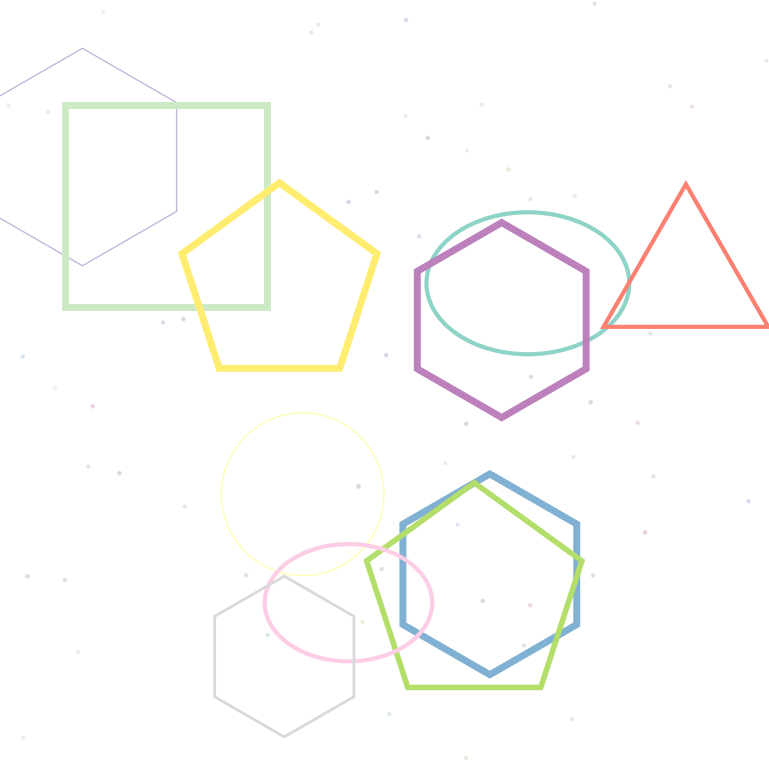[{"shape": "oval", "thickness": 1.5, "radius": 0.66, "center": [0.686, 0.632]}, {"shape": "circle", "thickness": 0.5, "radius": 0.53, "center": [0.393, 0.358]}, {"shape": "hexagon", "thickness": 0.5, "radius": 0.71, "center": [0.107, 0.796]}, {"shape": "triangle", "thickness": 1.5, "radius": 0.62, "center": [0.891, 0.637]}, {"shape": "hexagon", "thickness": 2.5, "radius": 0.65, "center": [0.636, 0.254]}, {"shape": "pentagon", "thickness": 2, "radius": 0.73, "center": [0.616, 0.226]}, {"shape": "oval", "thickness": 1.5, "radius": 0.54, "center": [0.453, 0.217]}, {"shape": "hexagon", "thickness": 1, "radius": 0.52, "center": [0.369, 0.147]}, {"shape": "hexagon", "thickness": 2.5, "radius": 0.63, "center": [0.652, 0.584]}, {"shape": "square", "thickness": 2.5, "radius": 0.66, "center": [0.216, 0.733]}, {"shape": "pentagon", "thickness": 2.5, "radius": 0.67, "center": [0.363, 0.629]}]